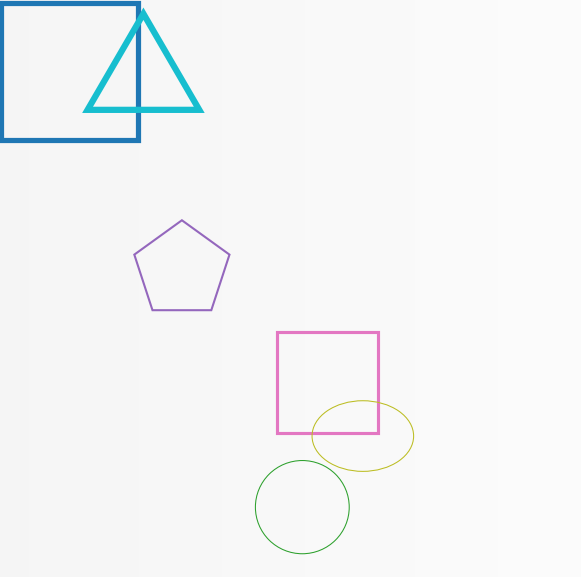[{"shape": "square", "thickness": 2.5, "radius": 0.59, "center": [0.12, 0.875]}, {"shape": "circle", "thickness": 0.5, "radius": 0.4, "center": [0.52, 0.121]}, {"shape": "pentagon", "thickness": 1, "radius": 0.43, "center": [0.313, 0.532]}, {"shape": "square", "thickness": 1.5, "radius": 0.44, "center": [0.564, 0.336]}, {"shape": "oval", "thickness": 0.5, "radius": 0.44, "center": [0.624, 0.244]}, {"shape": "triangle", "thickness": 3, "radius": 0.55, "center": [0.247, 0.864]}]